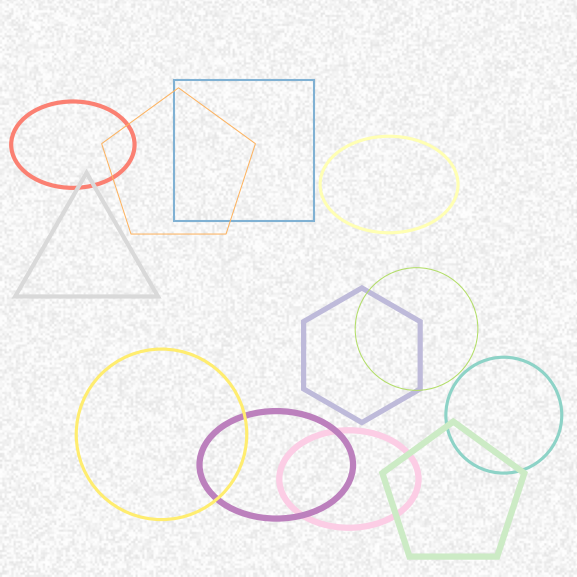[{"shape": "circle", "thickness": 1.5, "radius": 0.5, "center": [0.872, 0.28]}, {"shape": "oval", "thickness": 1.5, "radius": 0.6, "center": [0.674, 0.68]}, {"shape": "hexagon", "thickness": 2.5, "radius": 0.58, "center": [0.627, 0.384]}, {"shape": "oval", "thickness": 2, "radius": 0.53, "center": [0.126, 0.749]}, {"shape": "square", "thickness": 1, "radius": 0.61, "center": [0.423, 0.739]}, {"shape": "pentagon", "thickness": 0.5, "radius": 0.7, "center": [0.309, 0.707]}, {"shape": "circle", "thickness": 0.5, "radius": 0.53, "center": [0.721, 0.429]}, {"shape": "oval", "thickness": 3, "radius": 0.6, "center": [0.604, 0.17]}, {"shape": "triangle", "thickness": 2, "radius": 0.71, "center": [0.15, 0.557]}, {"shape": "oval", "thickness": 3, "radius": 0.66, "center": [0.478, 0.194]}, {"shape": "pentagon", "thickness": 3, "radius": 0.65, "center": [0.785, 0.14]}, {"shape": "circle", "thickness": 1.5, "radius": 0.74, "center": [0.28, 0.247]}]